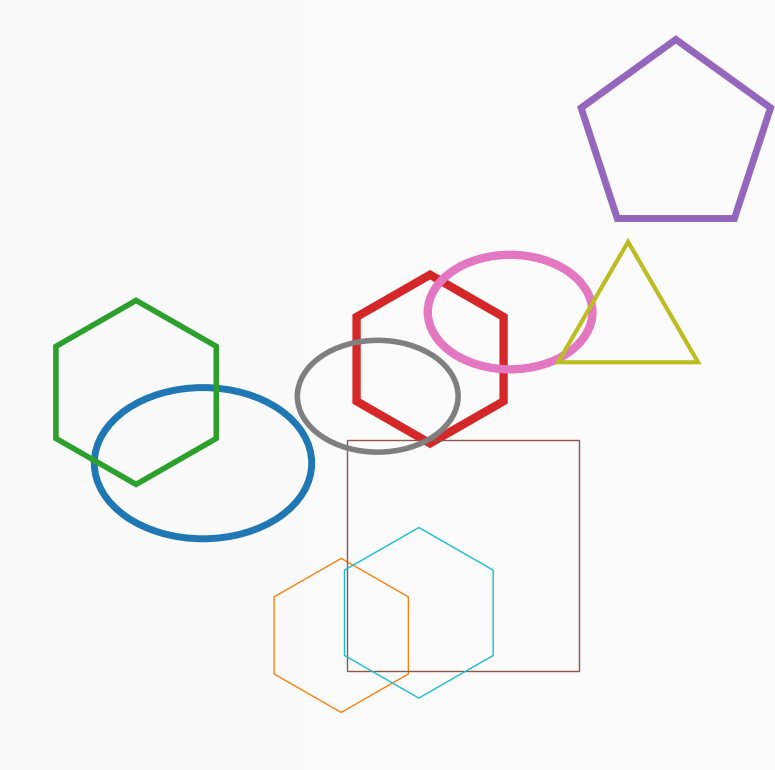[{"shape": "oval", "thickness": 2.5, "radius": 0.7, "center": [0.262, 0.398]}, {"shape": "hexagon", "thickness": 0.5, "radius": 0.5, "center": [0.44, 0.175]}, {"shape": "hexagon", "thickness": 2, "radius": 0.6, "center": [0.176, 0.49]}, {"shape": "hexagon", "thickness": 3, "radius": 0.55, "center": [0.555, 0.534]}, {"shape": "pentagon", "thickness": 2.5, "radius": 0.64, "center": [0.872, 0.82]}, {"shape": "square", "thickness": 0.5, "radius": 0.75, "center": [0.597, 0.279]}, {"shape": "oval", "thickness": 3, "radius": 0.53, "center": [0.658, 0.595]}, {"shape": "oval", "thickness": 2, "radius": 0.52, "center": [0.487, 0.485]}, {"shape": "triangle", "thickness": 1.5, "radius": 0.52, "center": [0.81, 0.582]}, {"shape": "hexagon", "thickness": 0.5, "radius": 0.55, "center": [0.54, 0.204]}]